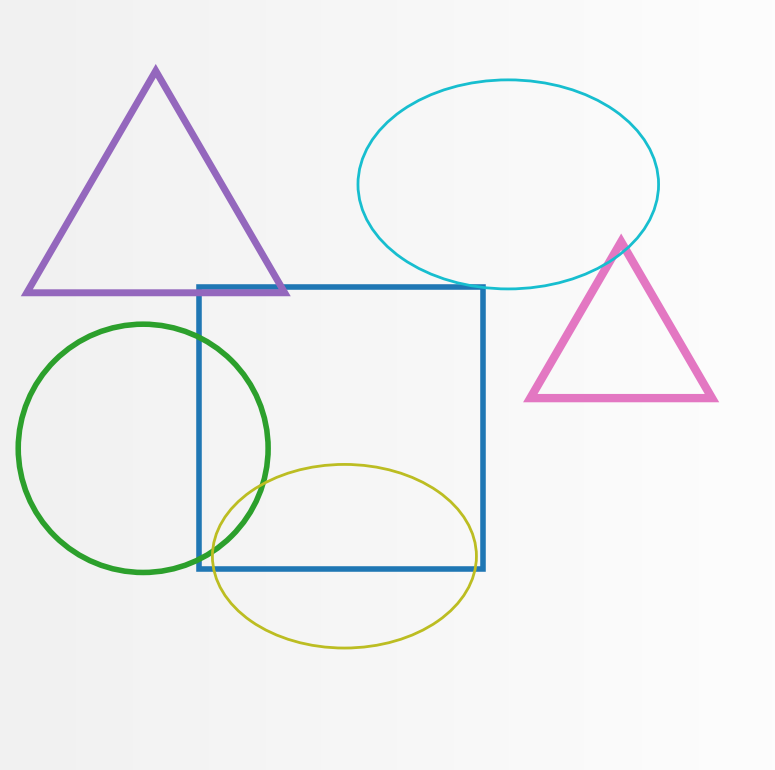[{"shape": "square", "thickness": 2, "radius": 0.92, "center": [0.439, 0.444]}, {"shape": "circle", "thickness": 2, "radius": 0.81, "center": [0.185, 0.418]}, {"shape": "triangle", "thickness": 2.5, "radius": 0.96, "center": [0.201, 0.716]}, {"shape": "triangle", "thickness": 3, "radius": 0.68, "center": [0.802, 0.551]}, {"shape": "oval", "thickness": 1, "radius": 0.85, "center": [0.444, 0.278]}, {"shape": "oval", "thickness": 1, "radius": 0.97, "center": [0.656, 0.761]}]